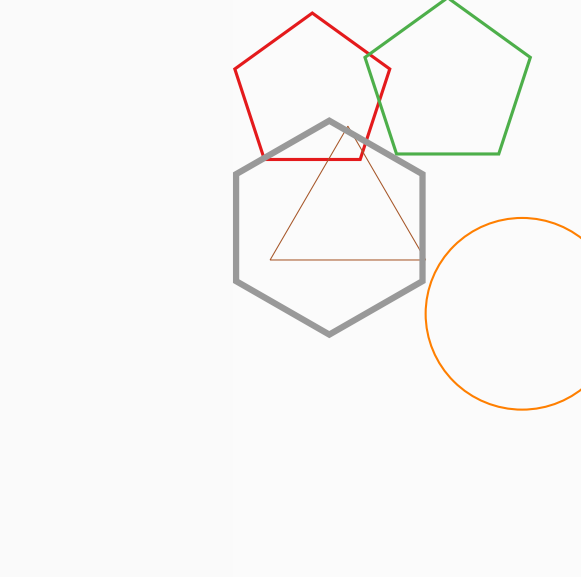[{"shape": "pentagon", "thickness": 1.5, "radius": 0.7, "center": [0.537, 0.836]}, {"shape": "pentagon", "thickness": 1.5, "radius": 0.75, "center": [0.77, 0.854]}, {"shape": "circle", "thickness": 1, "radius": 0.83, "center": [0.898, 0.456]}, {"shape": "triangle", "thickness": 0.5, "radius": 0.77, "center": [0.598, 0.626]}, {"shape": "hexagon", "thickness": 3, "radius": 0.93, "center": [0.567, 0.605]}]